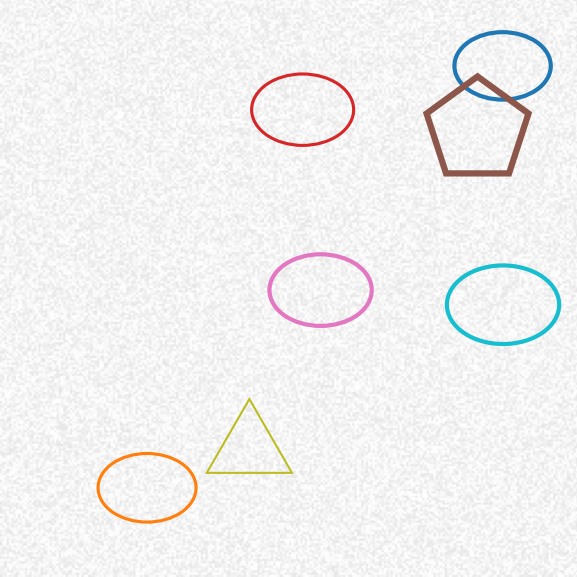[{"shape": "oval", "thickness": 2, "radius": 0.42, "center": [0.87, 0.885]}, {"shape": "oval", "thickness": 1.5, "radius": 0.42, "center": [0.255, 0.154]}, {"shape": "oval", "thickness": 1.5, "radius": 0.44, "center": [0.524, 0.809]}, {"shape": "pentagon", "thickness": 3, "radius": 0.46, "center": [0.827, 0.774]}, {"shape": "oval", "thickness": 2, "radius": 0.44, "center": [0.555, 0.497]}, {"shape": "triangle", "thickness": 1, "radius": 0.43, "center": [0.432, 0.223]}, {"shape": "oval", "thickness": 2, "radius": 0.49, "center": [0.871, 0.471]}]